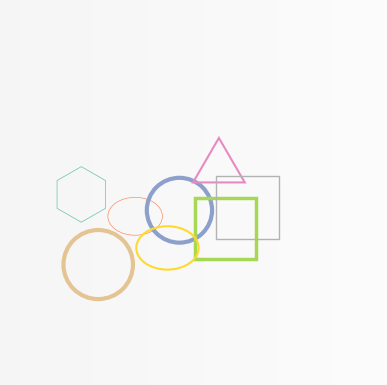[{"shape": "hexagon", "thickness": 0.5, "radius": 0.36, "center": [0.21, 0.495]}, {"shape": "oval", "thickness": 0.5, "radius": 0.35, "center": [0.349, 0.438]}, {"shape": "circle", "thickness": 3, "radius": 0.42, "center": [0.463, 0.454]}, {"shape": "triangle", "thickness": 1.5, "radius": 0.39, "center": [0.565, 0.565]}, {"shape": "square", "thickness": 2.5, "radius": 0.39, "center": [0.582, 0.407]}, {"shape": "oval", "thickness": 1.5, "radius": 0.4, "center": [0.432, 0.356]}, {"shape": "circle", "thickness": 3, "radius": 0.45, "center": [0.253, 0.313]}, {"shape": "square", "thickness": 1, "radius": 0.41, "center": [0.639, 0.461]}]